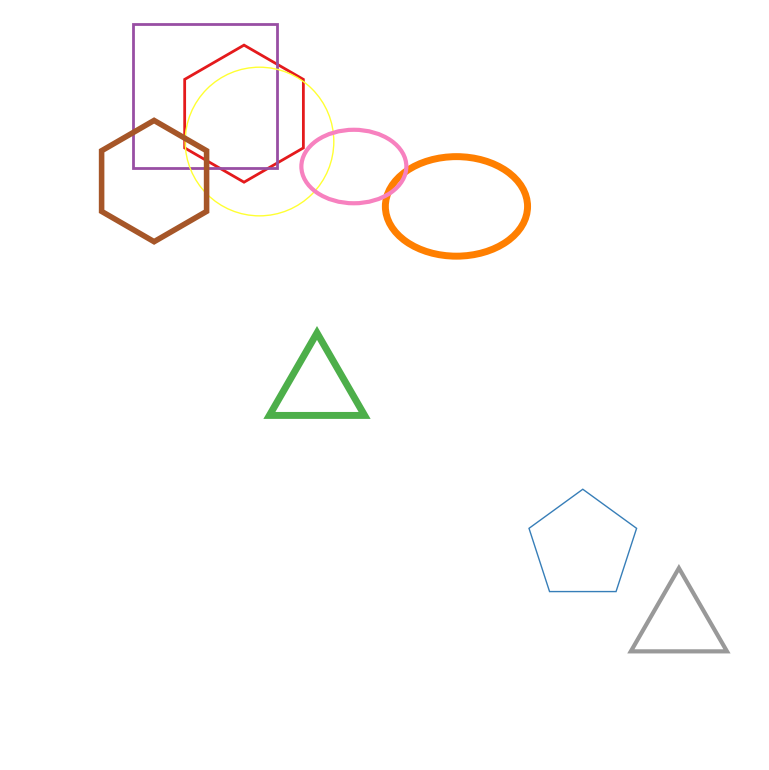[{"shape": "hexagon", "thickness": 1, "radius": 0.45, "center": [0.317, 0.852]}, {"shape": "pentagon", "thickness": 0.5, "radius": 0.37, "center": [0.757, 0.291]}, {"shape": "triangle", "thickness": 2.5, "radius": 0.36, "center": [0.412, 0.496]}, {"shape": "square", "thickness": 1, "radius": 0.47, "center": [0.266, 0.875]}, {"shape": "oval", "thickness": 2.5, "radius": 0.46, "center": [0.593, 0.732]}, {"shape": "circle", "thickness": 0.5, "radius": 0.48, "center": [0.337, 0.816]}, {"shape": "hexagon", "thickness": 2, "radius": 0.39, "center": [0.2, 0.765]}, {"shape": "oval", "thickness": 1.5, "radius": 0.34, "center": [0.46, 0.784]}, {"shape": "triangle", "thickness": 1.5, "radius": 0.36, "center": [0.882, 0.19]}]